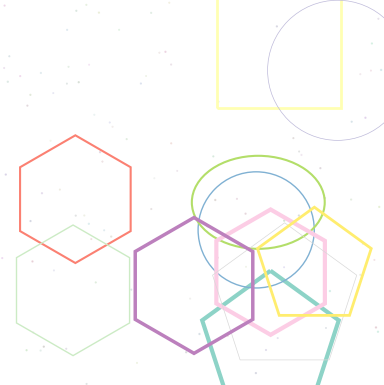[{"shape": "pentagon", "thickness": 3, "radius": 0.93, "center": [0.703, 0.11]}, {"shape": "square", "thickness": 2, "radius": 0.81, "center": [0.724, 0.882]}, {"shape": "circle", "thickness": 0.5, "radius": 0.91, "center": [0.877, 0.817]}, {"shape": "hexagon", "thickness": 1.5, "radius": 0.83, "center": [0.196, 0.483]}, {"shape": "circle", "thickness": 1, "radius": 0.75, "center": [0.665, 0.403]}, {"shape": "oval", "thickness": 1.5, "radius": 0.86, "center": [0.671, 0.475]}, {"shape": "hexagon", "thickness": 3, "radius": 0.81, "center": [0.703, 0.293]}, {"shape": "pentagon", "thickness": 0.5, "radius": 0.98, "center": [0.739, 0.224]}, {"shape": "hexagon", "thickness": 2.5, "radius": 0.88, "center": [0.504, 0.259]}, {"shape": "hexagon", "thickness": 1, "radius": 0.85, "center": [0.19, 0.246]}, {"shape": "pentagon", "thickness": 2, "radius": 0.78, "center": [0.817, 0.307]}]